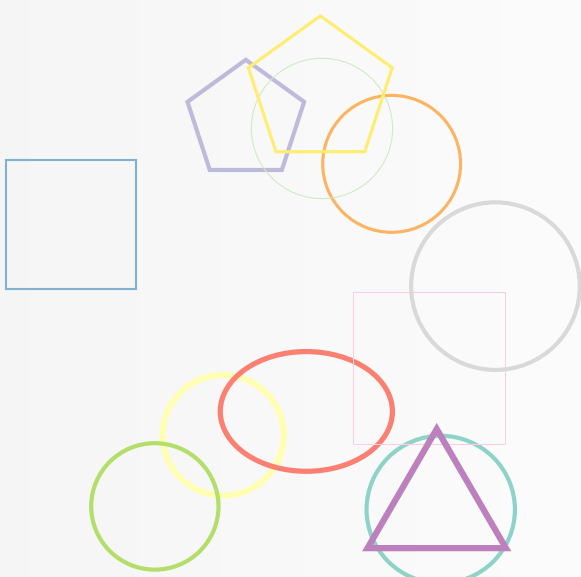[{"shape": "circle", "thickness": 2, "radius": 0.64, "center": [0.758, 0.117]}, {"shape": "circle", "thickness": 3, "radius": 0.52, "center": [0.384, 0.245]}, {"shape": "pentagon", "thickness": 2, "radius": 0.53, "center": [0.423, 0.79]}, {"shape": "oval", "thickness": 2.5, "radius": 0.74, "center": [0.527, 0.287]}, {"shape": "square", "thickness": 1, "radius": 0.56, "center": [0.122, 0.611]}, {"shape": "circle", "thickness": 1.5, "radius": 0.59, "center": [0.674, 0.715]}, {"shape": "circle", "thickness": 2, "radius": 0.55, "center": [0.266, 0.122]}, {"shape": "square", "thickness": 0.5, "radius": 0.66, "center": [0.738, 0.362]}, {"shape": "circle", "thickness": 2, "radius": 0.73, "center": [0.852, 0.504]}, {"shape": "triangle", "thickness": 3, "radius": 0.69, "center": [0.751, 0.119]}, {"shape": "circle", "thickness": 0.5, "radius": 0.61, "center": [0.554, 0.777]}, {"shape": "pentagon", "thickness": 1.5, "radius": 0.65, "center": [0.551, 0.842]}]